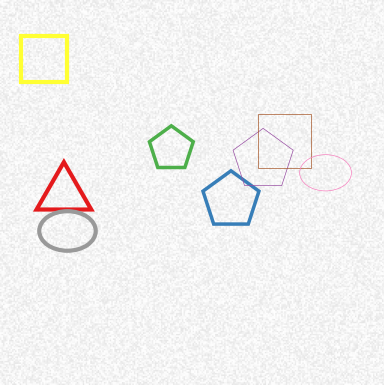[{"shape": "triangle", "thickness": 3, "radius": 0.41, "center": [0.166, 0.497]}, {"shape": "pentagon", "thickness": 2.5, "radius": 0.38, "center": [0.6, 0.48]}, {"shape": "pentagon", "thickness": 2.5, "radius": 0.3, "center": [0.445, 0.613]}, {"shape": "pentagon", "thickness": 0.5, "radius": 0.41, "center": [0.683, 0.585]}, {"shape": "square", "thickness": 3, "radius": 0.3, "center": [0.115, 0.847]}, {"shape": "square", "thickness": 0.5, "radius": 0.35, "center": [0.74, 0.634]}, {"shape": "oval", "thickness": 0.5, "radius": 0.34, "center": [0.846, 0.551]}, {"shape": "oval", "thickness": 3, "radius": 0.37, "center": [0.175, 0.4]}]